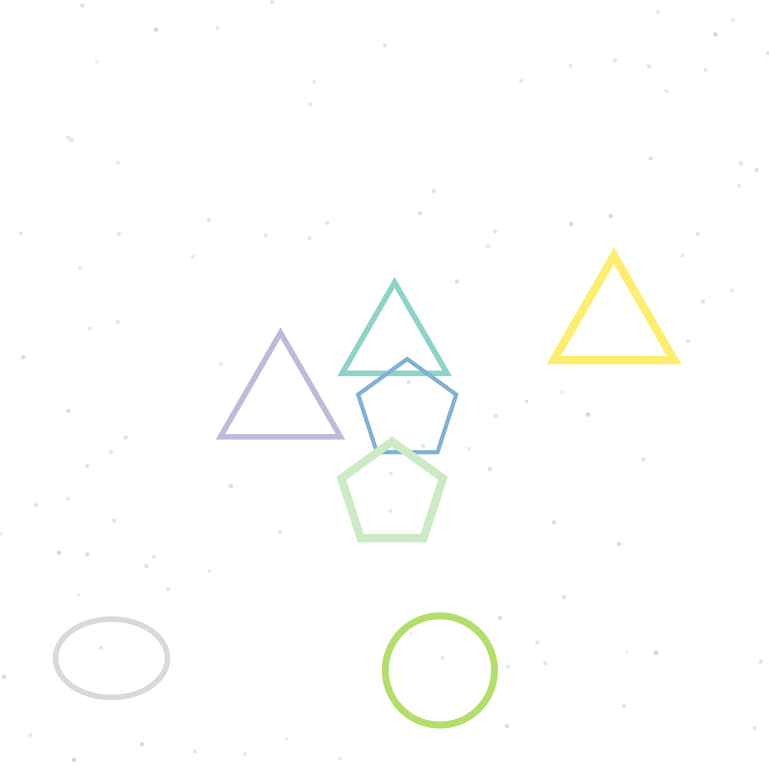[{"shape": "triangle", "thickness": 2, "radius": 0.39, "center": [0.512, 0.555]}, {"shape": "triangle", "thickness": 2, "radius": 0.45, "center": [0.364, 0.478]}, {"shape": "pentagon", "thickness": 1.5, "radius": 0.33, "center": [0.529, 0.467]}, {"shape": "circle", "thickness": 2.5, "radius": 0.35, "center": [0.571, 0.129]}, {"shape": "oval", "thickness": 2, "radius": 0.36, "center": [0.145, 0.145]}, {"shape": "pentagon", "thickness": 3, "radius": 0.35, "center": [0.509, 0.357]}, {"shape": "triangle", "thickness": 3, "radius": 0.45, "center": [0.797, 0.577]}]